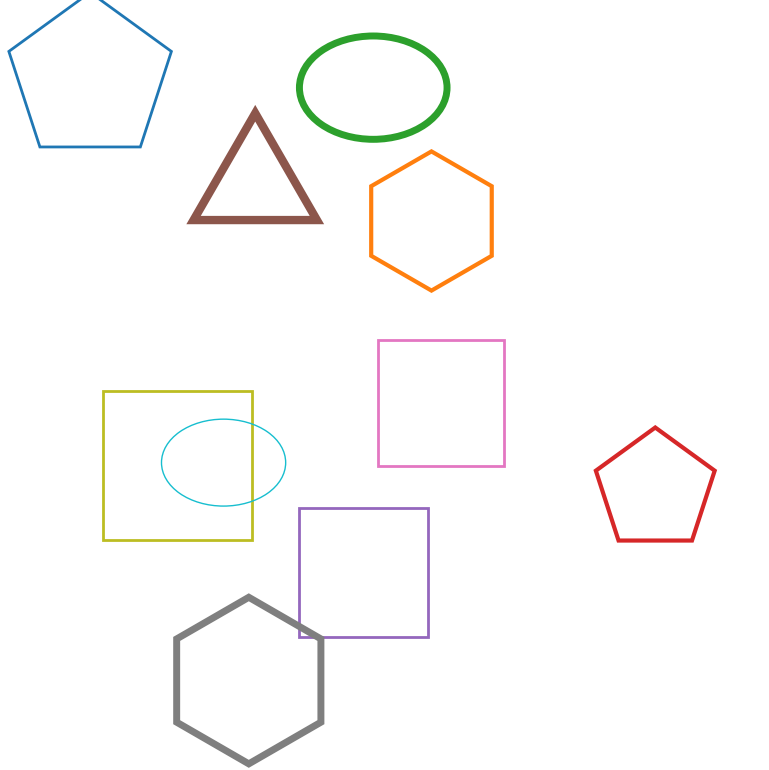[{"shape": "pentagon", "thickness": 1, "radius": 0.55, "center": [0.117, 0.899]}, {"shape": "hexagon", "thickness": 1.5, "radius": 0.45, "center": [0.56, 0.713]}, {"shape": "oval", "thickness": 2.5, "radius": 0.48, "center": [0.485, 0.886]}, {"shape": "pentagon", "thickness": 1.5, "radius": 0.41, "center": [0.851, 0.364]}, {"shape": "square", "thickness": 1, "radius": 0.42, "center": [0.472, 0.256]}, {"shape": "triangle", "thickness": 3, "radius": 0.46, "center": [0.331, 0.76]}, {"shape": "square", "thickness": 1, "radius": 0.41, "center": [0.573, 0.476]}, {"shape": "hexagon", "thickness": 2.5, "radius": 0.54, "center": [0.323, 0.116]}, {"shape": "square", "thickness": 1, "radius": 0.48, "center": [0.23, 0.395]}, {"shape": "oval", "thickness": 0.5, "radius": 0.4, "center": [0.29, 0.399]}]